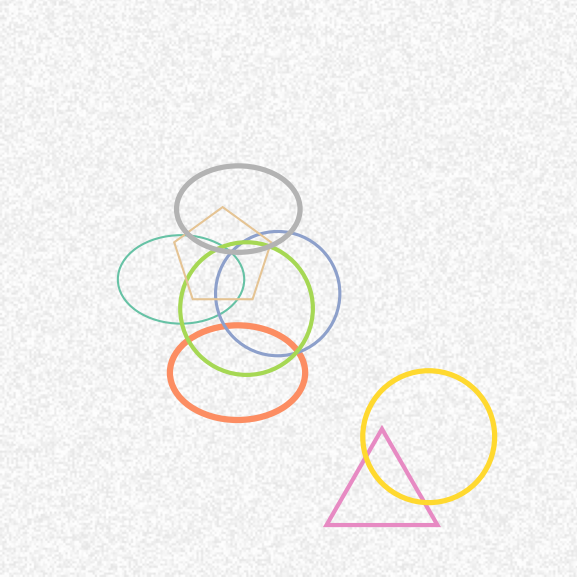[{"shape": "oval", "thickness": 1, "radius": 0.55, "center": [0.313, 0.515]}, {"shape": "oval", "thickness": 3, "radius": 0.59, "center": [0.411, 0.354]}, {"shape": "circle", "thickness": 1.5, "radius": 0.54, "center": [0.481, 0.491]}, {"shape": "triangle", "thickness": 2, "radius": 0.55, "center": [0.661, 0.145]}, {"shape": "circle", "thickness": 2, "radius": 0.57, "center": [0.427, 0.465]}, {"shape": "circle", "thickness": 2.5, "radius": 0.57, "center": [0.742, 0.243]}, {"shape": "pentagon", "thickness": 1, "radius": 0.44, "center": [0.386, 0.552]}, {"shape": "oval", "thickness": 2.5, "radius": 0.53, "center": [0.413, 0.637]}]